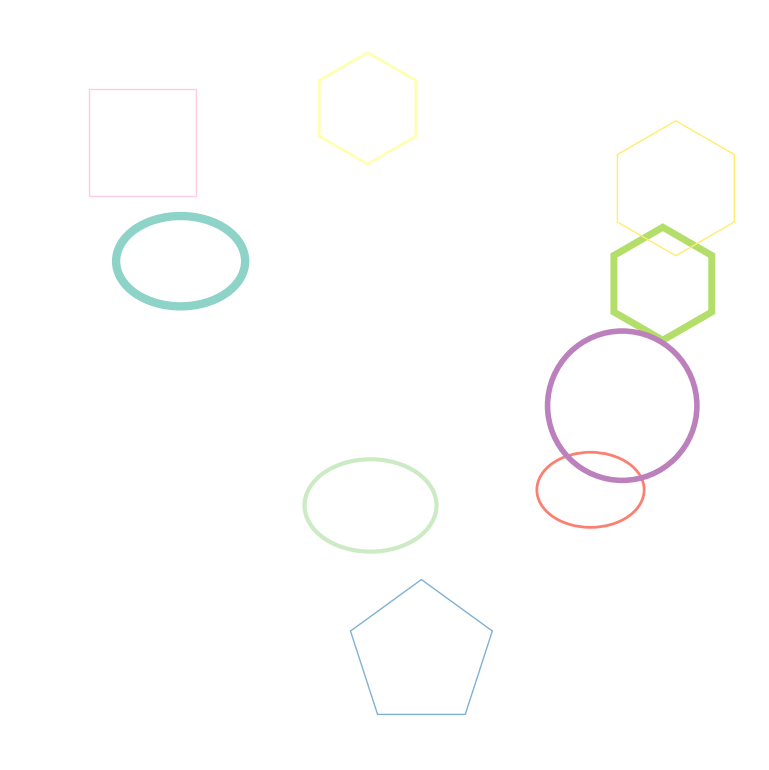[{"shape": "oval", "thickness": 3, "radius": 0.42, "center": [0.235, 0.661]}, {"shape": "hexagon", "thickness": 1, "radius": 0.36, "center": [0.477, 0.859]}, {"shape": "oval", "thickness": 1, "radius": 0.35, "center": [0.767, 0.364]}, {"shape": "pentagon", "thickness": 0.5, "radius": 0.48, "center": [0.547, 0.151]}, {"shape": "hexagon", "thickness": 2.5, "radius": 0.37, "center": [0.861, 0.632]}, {"shape": "square", "thickness": 0.5, "radius": 0.35, "center": [0.185, 0.814]}, {"shape": "circle", "thickness": 2, "radius": 0.48, "center": [0.808, 0.473]}, {"shape": "oval", "thickness": 1.5, "radius": 0.43, "center": [0.481, 0.344]}, {"shape": "hexagon", "thickness": 0.5, "radius": 0.44, "center": [0.878, 0.755]}]